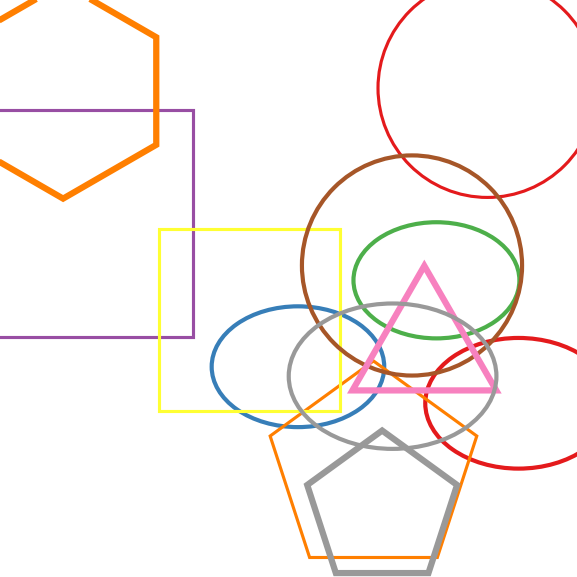[{"shape": "circle", "thickness": 1.5, "radius": 0.95, "center": [0.844, 0.847]}, {"shape": "oval", "thickness": 2, "radius": 0.81, "center": [0.898, 0.301]}, {"shape": "oval", "thickness": 2, "radius": 0.75, "center": [0.516, 0.364]}, {"shape": "oval", "thickness": 2, "radius": 0.72, "center": [0.756, 0.514]}, {"shape": "square", "thickness": 1.5, "radius": 0.98, "center": [0.139, 0.612]}, {"shape": "hexagon", "thickness": 3, "radius": 0.93, "center": [0.109, 0.841]}, {"shape": "pentagon", "thickness": 1.5, "radius": 0.94, "center": [0.647, 0.186]}, {"shape": "square", "thickness": 1.5, "radius": 0.79, "center": [0.432, 0.446]}, {"shape": "circle", "thickness": 2, "radius": 0.95, "center": [0.713, 0.539]}, {"shape": "triangle", "thickness": 3, "radius": 0.72, "center": [0.735, 0.395]}, {"shape": "oval", "thickness": 2, "radius": 0.9, "center": [0.68, 0.348]}, {"shape": "pentagon", "thickness": 3, "radius": 0.68, "center": [0.662, 0.117]}]